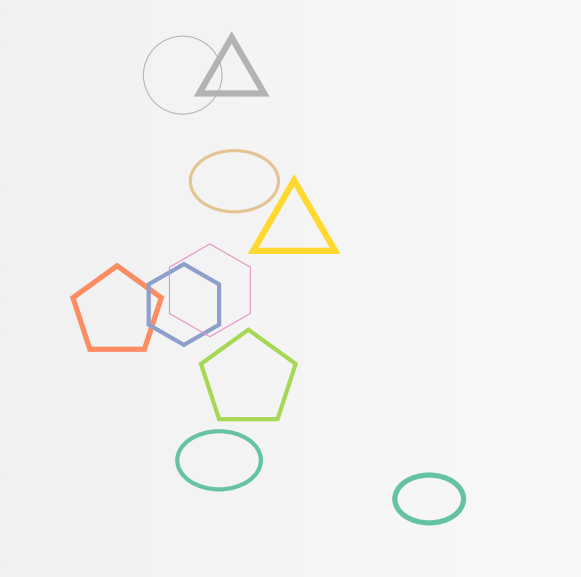[{"shape": "oval", "thickness": 2, "radius": 0.36, "center": [0.377, 0.202]}, {"shape": "oval", "thickness": 2.5, "radius": 0.3, "center": [0.738, 0.135]}, {"shape": "pentagon", "thickness": 2.5, "radius": 0.4, "center": [0.202, 0.459]}, {"shape": "hexagon", "thickness": 2, "radius": 0.35, "center": [0.316, 0.472]}, {"shape": "hexagon", "thickness": 0.5, "radius": 0.4, "center": [0.361, 0.496]}, {"shape": "pentagon", "thickness": 2, "radius": 0.43, "center": [0.427, 0.343]}, {"shape": "triangle", "thickness": 3, "radius": 0.41, "center": [0.506, 0.606]}, {"shape": "oval", "thickness": 1.5, "radius": 0.38, "center": [0.403, 0.685]}, {"shape": "triangle", "thickness": 3, "radius": 0.32, "center": [0.399, 0.87]}, {"shape": "circle", "thickness": 0.5, "radius": 0.34, "center": [0.314, 0.869]}]